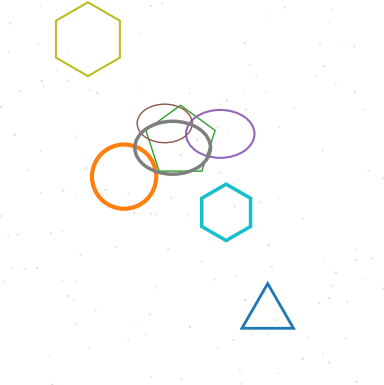[{"shape": "triangle", "thickness": 2, "radius": 0.39, "center": [0.695, 0.186]}, {"shape": "circle", "thickness": 3, "radius": 0.42, "center": [0.322, 0.541]}, {"shape": "pentagon", "thickness": 1, "radius": 0.47, "center": [0.469, 0.632]}, {"shape": "oval", "thickness": 1.5, "radius": 0.44, "center": [0.572, 0.652]}, {"shape": "oval", "thickness": 1, "radius": 0.36, "center": [0.428, 0.679]}, {"shape": "oval", "thickness": 2.5, "radius": 0.49, "center": [0.448, 0.616]}, {"shape": "hexagon", "thickness": 1.5, "radius": 0.48, "center": [0.228, 0.898]}, {"shape": "hexagon", "thickness": 2.5, "radius": 0.37, "center": [0.587, 0.448]}]